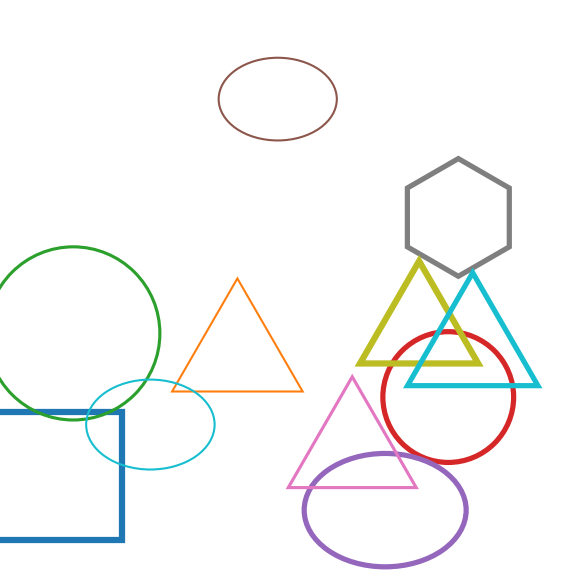[{"shape": "square", "thickness": 3, "radius": 0.55, "center": [0.101, 0.175]}, {"shape": "triangle", "thickness": 1, "radius": 0.65, "center": [0.411, 0.386]}, {"shape": "circle", "thickness": 1.5, "radius": 0.75, "center": [0.127, 0.422]}, {"shape": "circle", "thickness": 2.5, "radius": 0.57, "center": [0.776, 0.312]}, {"shape": "oval", "thickness": 2.5, "radius": 0.7, "center": [0.667, 0.116]}, {"shape": "oval", "thickness": 1, "radius": 0.51, "center": [0.481, 0.828]}, {"shape": "triangle", "thickness": 1.5, "radius": 0.64, "center": [0.61, 0.219]}, {"shape": "hexagon", "thickness": 2.5, "radius": 0.51, "center": [0.794, 0.623]}, {"shape": "triangle", "thickness": 3, "radius": 0.59, "center": [0.726, 0.429]}, {"shape": "oval", "thickness": 1, "radius": 0.56, "center": [0.26, 0.264]}, {"shape": "triangle", "thickness": 2.5, "radius": 0.65, "center": [0.819, 0.397]}]